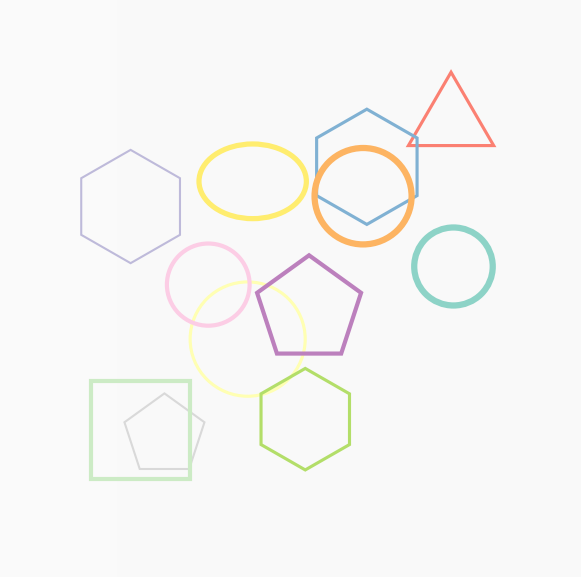[{"shape": "circle", "thickness": 3, "radius": 0.34, "center": [0.78, 0.538]}, {"shape": "circle", "thickness": 1.5, "radius": 0.49, "center": [0.426, 0.412]}, {"shape": "hexagon", "thickness": 1, "radius": 0.49, "center": [0.225, 0.642]}, {"shape": "triangle", "thickness": 1.5, "radius": 0.42, "center": [0.776, 0.789]}, {"shape": "hexagon", "thickness": 1.5, "radius": 0.5, "center": [0.631, 0.71]}, {"shape": "circle", "thickness": 3, "radius": 0.42, "center": [0.625, 0.659]}, {"shape": "hexagon", "thickness": 1.5, "radius": 0.44, "center": [0.525, 0.273]}, {"shape": "circle", "thickness": 2, "radius": 0.36, "center": [0.358, 0.506]}, {"shape": "pentagon", "thickness": 1, "radius": 0.36, "center": [0.283, 0.246]}, {"shape": "pentagon", "thickness": 2, "radius": 0.47, "center": [0.532, 0.463]}, {"shape": "square", "thickness": 2, "radius": 0.42, "center": [0.242, 0.254]}, {"shape": "oval", "thickness": 2.5, "radius": 0.46, "center": [0.435, 0.685]}]